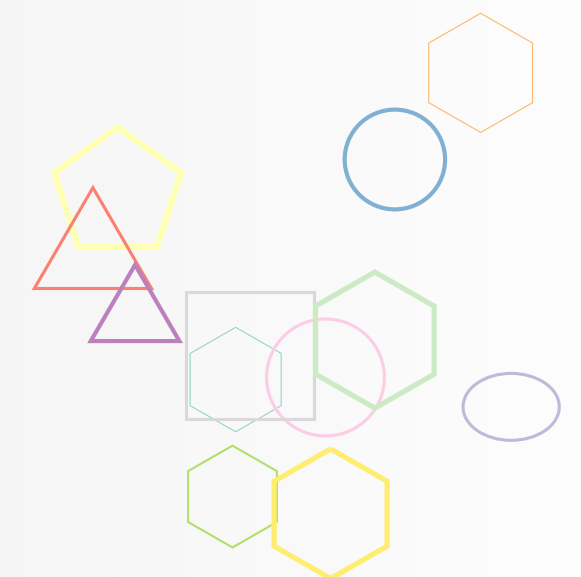[{"shape": "hexagon", "thickness": 0.5, "radius": 0.45, "center": [0.405, 0.342]}, {"shape": "pentagon", "thickness": 3, "radius": 0.57, "center": [0.202, 0.664]}, {"shape": "oval", "thickness": 1.5, "radius": 0.41, "center": [0.879, 0.295]}, {"shape": "triangle", "thickness": 1.5, "radius": 0.58, "center": [0.16, 0.558]}, {"shape": "circle", "thickness": 2, "radius": 0.43, "center": [0.679, 0.723]}, {"shape": "hexagon", "thickness": 0.5, "radius": 0.52, "center": [0.827, 0.873]}, {"shape": "hexagon", "thickness": 1, "radius": 0.44, "center": [0.4, 0.139]}, {"shape": "circle", "thickness": 1.5, "radius": 0.51, "center": [0.56, 0.346]}, {"shape": "square", "thickness": 1.5, "radius": 0.55, "center": [0.43, 0.383]}, {"shape": "triangle", "thickness": 2, "radius": 0.44, "center": [0.232, 0.453]}, {"shape": "hexagon", "thickness": 2.5, "radius": 0.59, "center": [0.645, 0.41]}, {"shape": "hexagon", "thickness": 2.5, "radius": 0.56, "center": [0.569, 0.11]}]